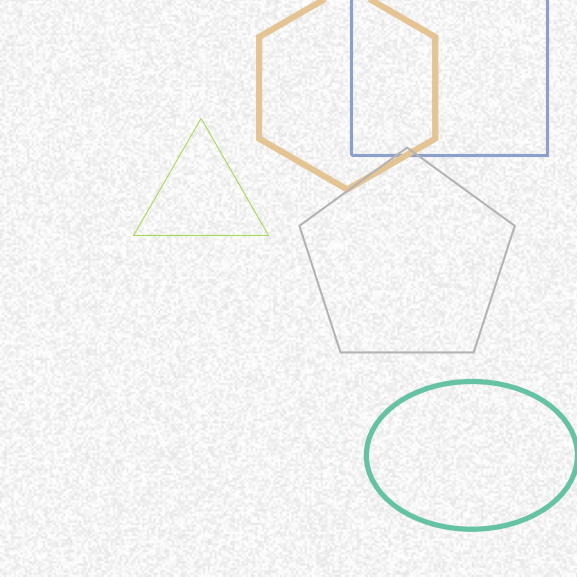[{"shape": "oval", "thickness": 2.5, "radius": 0.91, "center": [0.817, 0.211]}, {"shape": "square", "thickness": 1.5, "radius": 0.85, "center": [0.778, 0.899]}, {"shape": "triangle", "thickness": 0.5, "radius": 0.68, "center": [0.348, 0.659]}, {"shape": "hexagon", "thickness": 3, "radius": 0.88, "center": [0.601, 0.847]}, {"shape": "pentagon", "thickness": 1, "radius": 0.98, "center": [0.705, 0.547]}]